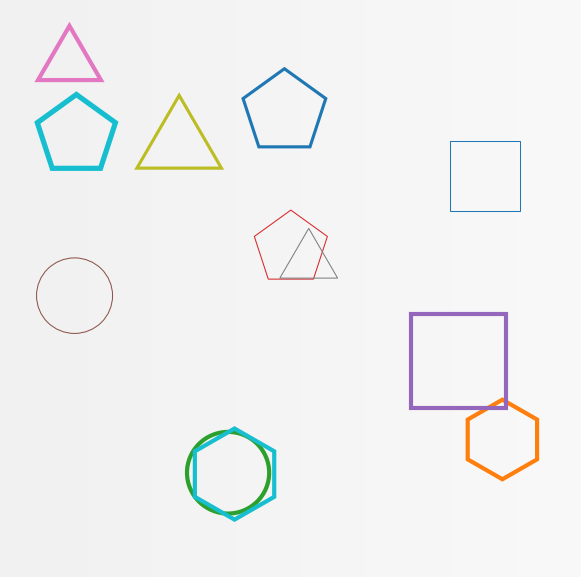[{"shape": "pentagon", "thickness": 1.5, "radius": 0.37, "center": [0.489, 0.805]}, {"shape": "square", "thickness": 0.5, "radius": 0.3, "center": [0.835, 0.694]}, {"shape": "hexagon", "thickness": 2, "radius": 0.34, "center": [0.864, 0.238]}, {"shape": "circle", "thickness": 2, "radius": 0.35, "center": [0.392, 0.181]}, {"shape": "pentagon", "thickness": 0.5, "radius": 0.33, "center": [0.5, 0.569]}, {"shape": "square", "thickness": 2, "radius": 0.41, "center": [0.789, 0.375]}, {"shape": "circle", "thickness": 0.5, "radius": 0.33, "center": [0.128, 0.487]}, {"shape": "triangle", "thickness": 2, "radius": 0.31, "center": [0.119, 0.892]}, {"shape": "triangle", "thickness": 0.5, "radius": 0.29, "center": [0.531, 0.546]}, {"shape": "triangle", "thickness": 1.5, "radius": 0.42, "center": [0.308, 0.75]}, {"shape": "hexagon", "thickness": 2, "radius": 0.39, "center": [0.404, 0.178]}, {"shape": "pentagon", "thickness": 2.5, "radius": 0.35, "center": [0.131, 0.765]}]